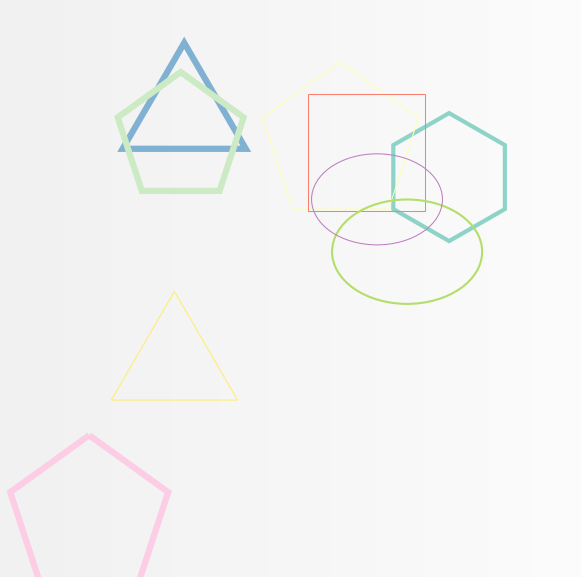[{"shape": "hexagon", "thickness": 2, "radius": 0.55, "center": [0.773, 0.692]}, {"shape": "pentagon", "thickness": 0.5, "radius": 0.71, "center": [0.586, 0.751]}, {"shape": "square", "thickness": 0.5, "radius": 0.5, "center": [0.631, 0.735]}, {"shape": "triangle", "thickness": 3, "radius": 0.61, "center": [0.317, 0.803]}, {"shape": "oval", "thickness": 1, "radius": 0.65, "center": [0.7, 0.563]}, {"shape": "pentagon", "thickness": 3, "radius": 0.71, "center": [0.153, 0.103]}, {"shape": "oval", "thickness": 0.5, "radius": 0.56, "center": [0.649, 0.654]}, {"shape": "pentagon", "thickness": 3, "radius": 0.57, "center": [0.311, 0.761]}, {"shape": "triangle", "thickness": 0.5, "radius": 0.63, "center": [0.3, 0.369]}]